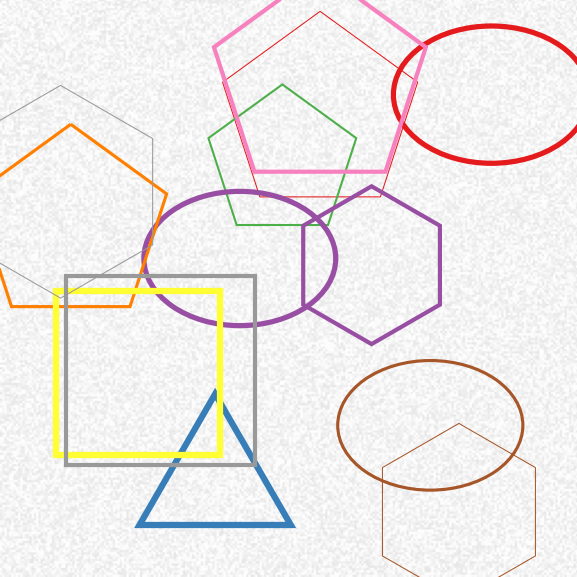[{"shape": "pentagon", "thickness": 0.5, "radius": 0.89, "center": [0.554, 0.802]}, {"shape": "oval", "thickness": 2.5, "radius": 0.85, "center": [0.851, 0.835]}, {"shape": "triangle", "thickness": 3, "radius": 0.76, "center": [0.373, 0.166]}, {"shape": "pentagon", "thickness": 1, "radius": 0.67, "center": [0.489, 0.718]}, {"shape": "hexagon", "thickness": 2, "radius": 0.68, "center": [0.643, 0.54]}, {"shape": "oval", "thickness": 2.5, "radius": 0.83, "center": [0.415, 0.552]}, {"shape": "pentagon", "thickness": 1.5, "radius": 0.87, "center": [0.123, 0.609]}, {"shape": "square", "thickness": 3, "radius": 0.71, "center": [0.239, 0.353]}, {"shape": "hexagon", "thickness": 0.5, "radius": 0.76, "center": [0.795, 0.113]}, {"shape": "oval", "thickness": 1.5, "radius": 0.8, "center": [0.745, 0.263]}, {"shape": "pentagon", "thickness": 2, "radius": 0.96, "center": [0.554, 0.858]}, {"shape": "square", "thickness": 2, "radius": 0.82, "center": [0.278, 0.358]}, {"shape": "hexagon", "thickness": 0.5, "radius": 0.92, "center": [0.105, 0.667]}]